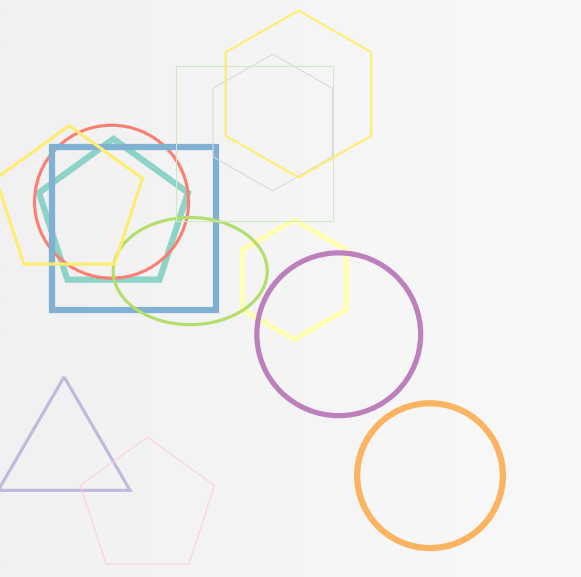[{"shape": "pentagon", "thickness": 3, "radius": 0.67, "center": [0.195, 0.624]}, {"shape": "hexagon", "thickness": 2.5, "radius": 0.52, "center": [0.506, 0.515]}, {"shape": "triangle", "thickness": 1.5, "radius": 0.66, "center": [0.11, 0.216]}, {"shape": "circle", "thickness": 1.5, "radius": 0.66, "center": [0.192, 0.65]}, {"shape": "square", "thickness": 3, "radius": 0.71, "center": [0.23, 0.604]}, {"shape": "circle", "thickness": 3, "radius": 0.63, "center": [0.74, 0.175]}, {"shape": "oval", "thickness": 1.5, "radius": 0.66, "center": [0.327, 0.53]}, {"shape": "pentagon", "thickness": 0.5, "radius": 0.61, "center": [0.254, 0.121]}, {"shape": "hexagon", "thickness": 0.5, "radius": 0.59, "center": [0.469, 0.787]}, {"shape": "circle", "thickness": 2.5, "radius": 0.7, "center": [0.583, 0.42]}, {"shape": "square", "thickness": 0.5, "radius": 0.67, "center": [0.438, 0.751]}, {"shape": "hexagon", "thickness": 1, "radius": 0.72, "center": [0.514, 0.836]}, {"shape": "pentagon", "thickness": 1.5, "radius": 0.66, "center": [0.119, 0.649]}]